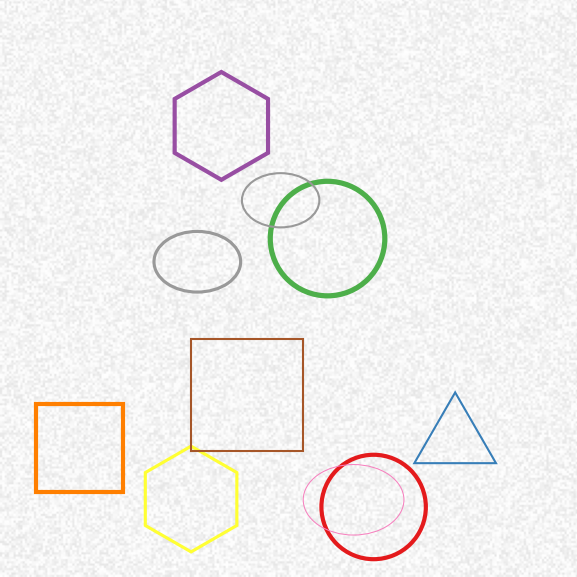[{"shape": "circle", "thickness": 2, "radius": 0.45, "center": [0.647, 0.121]}, {"shape": "triangle", "thickness": 1, "radius": 0.41, "center": [0.788, 0.238]}, {"shape": "circle", "thickness": 2.5, "radius": 0.5, "center": [0.567, 0.586]}, {"shape": "hexagon", "thickness": 2, "radius": 0.47, "center": [0.383, 0.781]}, {"shape": "square", "thickness": 2, "radius": 0.38, "center": [0.138, 0.223]}, {"shape": "hexagon", "thickness": 1.5, "radius": 0.46, "center": [0.331, 0.135]}, {"shape": "square", "thickness": 1, "radius": 0.48, "center": [0.428, 0.316]}, {"shape": "oval", "thickness": 0.5, "radius": 0.44, "center": [0.612, 0.134]}, {"shape": "oval", "thickness": 1.5, "radius": 0.38, "center": [0.342, 0.546]}, {"shape": "oval", "thickness": 1, "radius": 0.34, "center": [0.486, 0.652]}]